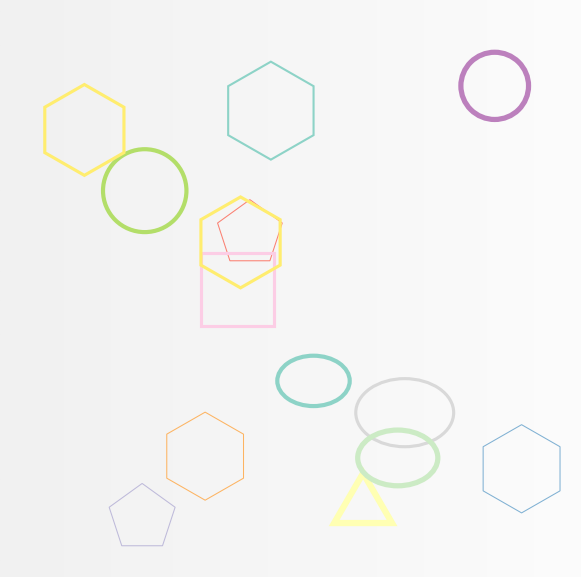[{"shape": "hexagon", "thickness": 1, "radius": 0.42, "center": [0.466, 0.808]}, {"shape": "oval", "thickness": 2, "radius": 0.31, "center": [0.539, 0.34]}, {"shape": "triangle", "thickness": 3, "radius": 0.29, "center": [0.625, 0.122]}, {"shape": "pentagon", "thickness": 0.5, "radius": 0.3, "center": [0.245, 0.102]}, {"shape": "pentagon", "thickness": 0.5, "radius": 0.29, "center": [0.43, 0.595]}, {"shape": "hexagon", "thickness": 0.5, "radius": 0.38, "center": [0.897, 0.187]}, {"shape": "hexagon", "thickness": 0.5, "radius": 0.38, "center": [0.353, 0.209]}, {"shape": "circle", "thickness": 2, "radius": 0.36, "center": [0.249, 0.669]}, {"shape": "square", "thickness": 1.5, "radius": 0.31, "center": [0.409, 0.498]}, {"shape": "oval", "thickness": 1.5, "radius": 0.42, "center": [0.696, 0.285]}, {"shape": "circle", "thickness": 2.5, "radius": 0.29, "center": [0.851, 0.85]}, {"shape": "oval", "thickness": 2.5, "radius": 0.34, "center": [0.684, 0.206]}, {"shape": "hexagon", "thickness": 1.5, "radius": 0.39, "center": [0.414, 0.579]}, {"shape": "hexagon", "thickness": 1.5, "radius": 0.39, "center": [0.145, 0.774]}]